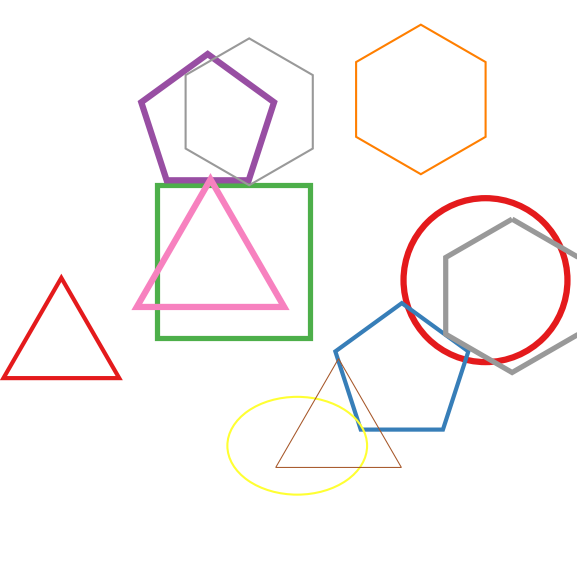[{"shape": "circle", "thickness": 3, "radius": 0.71, "center": [0.841, 0.514]}, {"shape": "triangle", "thickness": 2, "radius": 0.58, "center": [0.106, 0.402]}, {"shape": "pentagon", "thickness": 2, "radius": 0.61, "center": [0.696, 0.353]}, {"shape": "square", "thickness": 2.5, "radius": 0.67, "center": [0.404, 0.546]}, {"shape": "pentagon", "thickness": 3, "radius": 0.6, "center": [0.36, 0.785]}, {"shape": "hexagon", "thickness": 1, "radius": 0.65, "center": [0.729, 0.827]}, {"shape": "oval", "thickness": 1, "radius": 0.6, "center": [0.515, 0.227]}, {"shape": "triangle", "thickness": 0.5, "radius": 0.63, "center": [0.586, 0.253]}, {"shape": "triangle", "thickness": 3, "radius": 0.74, "center": [0.364, 0.541]}, {"shape": "hexagon", "thickness": 2.5, "radius": 0.66, "center": [0.887, 0.487]}, {"shape": "hexagon", "thickness": 1, "radius": 0.64, "center": [0.432, 0.806]}]